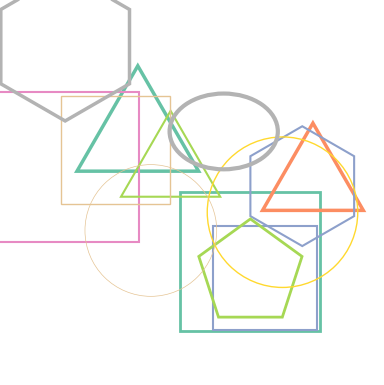[{"shape": "triangle", "thickness": 2.5, "radius": 0.91, "center": [0.358, 0.647]}, {"shape": "square", "thickness": 2, "radius": 0.91, "center": [0.65, 0.321]}, {"shape": "triangle", "thickness": 2.5, "radius": 0.76, "center": [0.813, 0.529]}, {"shape": "square", "thickness": 1.5, "radius": 0.68, "center": [0.688, 0.277]}, {"shape": "hexagon", "thickness": 1.5, "radius": 0.78, "center": [0.785, 0.516]}, {"shape": "square", "thickness": 1.5, "radius": 0.98, "center": [0.165, 0.566]}, {"shape": "triangle", "thickness": 1.5, "radius": 0.74, "center": [0.443, 0.563]}, {"shape": "pentagon", "thickness": 2, "radius": 0.7, "center": [0.65, 0.29]}, {"shape": "circle", "thickness": 1, "radius": 0.98, "center": [0.734, 0.449]}, {"shape": "square", "thickness": 1, "radius": 0.7, "center": [0.3, 0.61]}, {"shape": "circle", "thickness": 0.5, "radius": 0.86, "center": [0.392, 0.401]}, {"shape": "hexagon", "thickness": 2.5, "radius": 0.97, "center": [0.169, 0.879]}, {"shape": "oval", "thickness": 3, "radius": 0.7, "center": [0.581, 0.659]}]